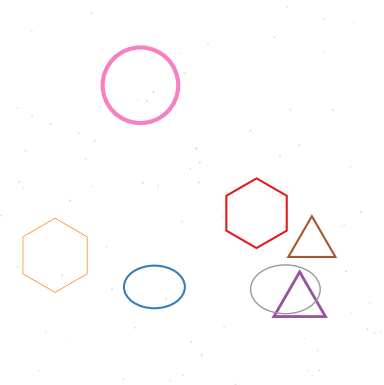[{"shape": "hexagon", "thickness": 1.5, "radius": 0.45, "center": [0.666, 0.446]}, {"shape": "oval", "thickness": 1.5, "radius": 0.4, "center": [0.401, 0.255]}, {"shape": "triangle", "thickness": 2, "radius": 0.39, "center": [0.778, 0.216]}, {"shape": "hexagon", "thickness": 0.5, "radius": 0.48, "center": [0.143, 0.337]}, {"shape": "triangle", "thickness": 1.5, "radius": 0.35, "center": [0.81, 0.368]}, {"shape": "circle", "thickness": 3, "radius": 0.49, "center": [0.365, 0.779]}, {"shape": "oval", "thickness": 1, "radius": 0.45, "center": [0.741, 0.249]}]